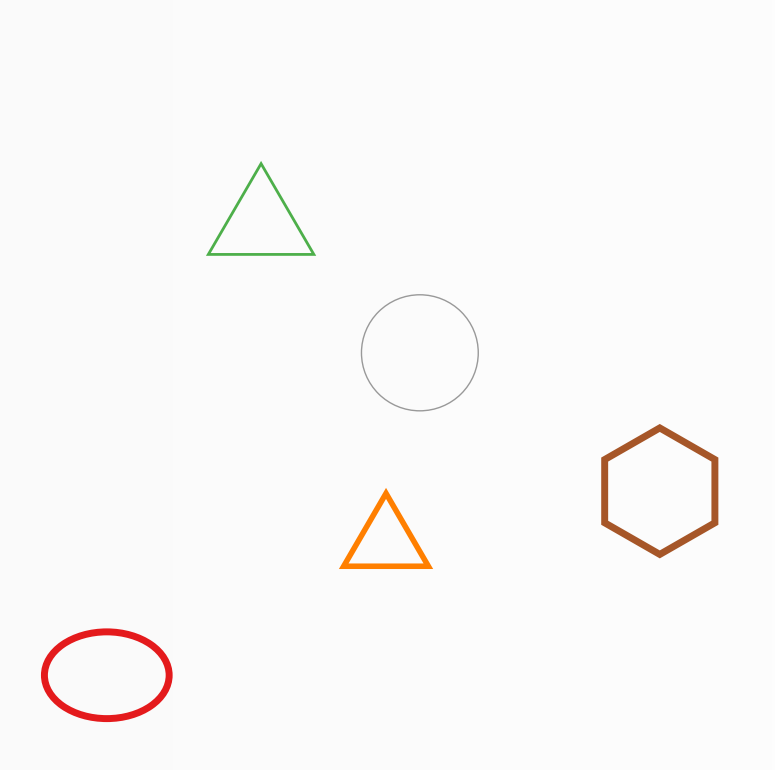[{"shape": "oval", "thickness": 2.5, "radius": 0.4, "center": [0.138, 0.123]}, {"shape": "triangle", "thickness": 1, "radius": 0.39, "center": [0.337, 0.709]}, {"shape": "triangle", "thickness": 2, "radius": 0.32, "center": [0.498, 0.296]}, {"shape": "hexagon", "thickness": 2.5, "radius": 0.41, "center": [0.851, 0.362]}, {"shape": "circle", "thickness": 0.5, "radius": 0.38, "center": [0.542, 0.542]}]